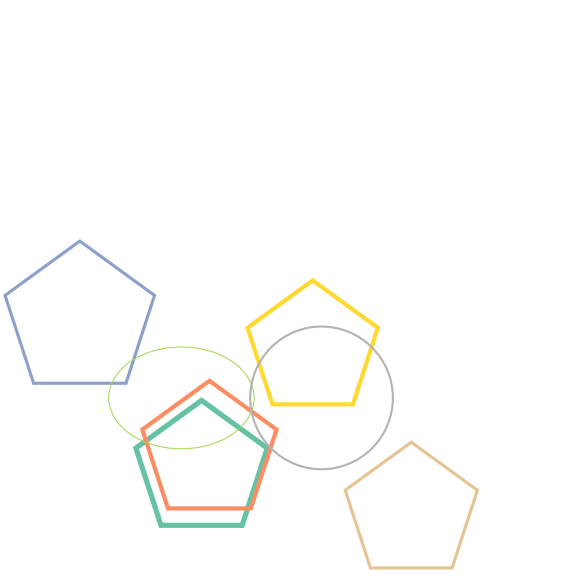[{"shape": "pentagon", "thickness": 2.5, "radius": 0.6, "center": [0.349, 0.186]}, {"shape": "pentagon", "thickness": 2, "radius": 0.61, "center": [0.363, 0.218]}, {"shape": "pentagon", "thickness": 1.5, "radius": 0.68, "center": [0.138, 0.446]}, {"shape": "oval", "thickness": 0.5, "radius": 0.63, "center": [0.314, 0.31]}, {"shape": "pentagon", "thickness": 2, "radius": 0.59, "center": [0.541, 0.395]}, {"shape": "pentagon", "thickness": 1.5, "radius": 0.6, "center": [0.712, 0.113]}, {"shape": "circle", "thickness": 1, "radius": 0.62, "center": [0.557, 0.31]}]